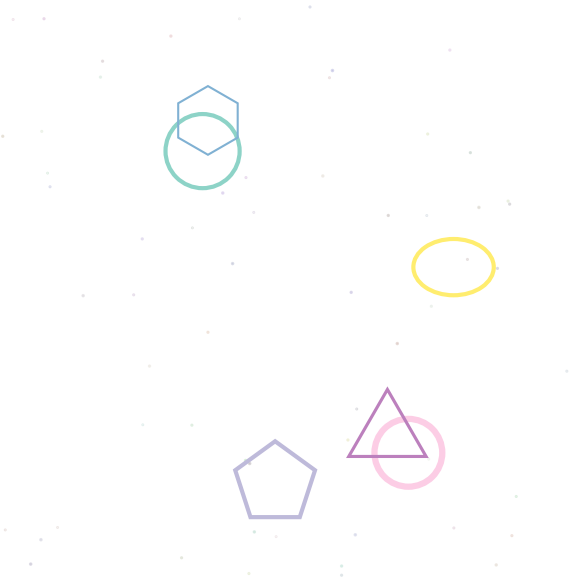[{"shape": "circle", "thickness": 2, "radius": 0.32, "center": [0.351, 0.737]}, {"shape": "pentagon", "thickness": 2, "radius": 0.36, "center": [0.476, 0.162]}, {"shape": "hexagon", "thickness": 1, "radius": 0.3, "center": [0.36, 0.791]}, {"shape": "circle", "thickness": 3, "radius": 0.29, "center": [0.707, 0.215]}, {"shape": "triangle", "thickness": 1.5, "radius": 0.39, "center": [0.671, 0.247]}, {"shape": "oval", "thickness": 2, "radius": 0.35, "center": [0.785, 0.537]}]